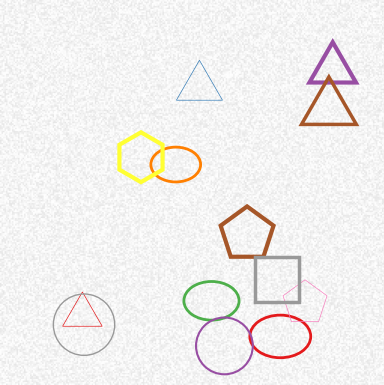[{"shape": "oval", "thickness": 2, "radius": 0.4, "center": [0.728, 0.126]}, {"shape": "triangle", "thickness": 0.5, "radius": 0.3, "center": [0.214, 0.182]}, {"shape": "triangle", "thickness": 0.5, "radius": 0.35, "center": [0.518, 0.774]}, {"shape": "oval", "thickness": 2, "radius": 0.36, "center": [0.549, 0.219]}, {"shape": "triangle", "thickness": 3, "radius": 0.35, "center": [0.864, 0.821]}, {"shape": "circle", "thickness": 1.5, "radius": 0.37, "center": [0.583, 0.102]}, {"shape": "oval", "thickness": 2, "radius": 0.32, "center": [0.456, 0.573]}, {"shape": "hexagon", "thickness": 3, "radius": 0.32, "center": [0.366, 0.592]}, {"shape": "triangle", "thickness": 2.5, "radius": 0.41, "center": [0.854, 0.718]}, {"shape": "pentagon", "thickness": 3, "radius": 0.36, "center": [0.642, 0.392]}, {"shape": "pentagon", "thickness": 0.5, "radius": 0.3, "center": [0.792, 0.213]}, {"shape": "circle", "thickness": 1, "radius": 0.4, "center": [0.218, 0.157]}, {"shape": "square", "thickness": 2.5, "radius": 0.29, "center": [0.719, 0.274]}]